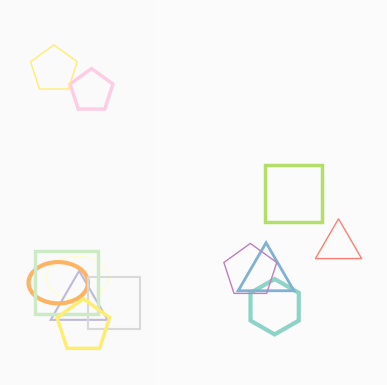[{"shape": "hexagon", "thickness": 3, "radius": 0.36, "center": [0.709, 0.203]}, {"shape": "oval", "thickness": 0.5, "radius": 0.4, "center": [0.2, 0.278]}, {"shape": "triangle", "thickness": 1.5, "radius": 0.42, "center": [0.204, 0.212]}, {"shape": "triangle", "thickness": 1, "radius": 0.34, "center": [0.874, 0.363]}, {"shape": "triangle", "thickness": 2, "radius": 0.42, "center": [0.687, 0.286]}, {"shape": "oval", "thickness": 3, "radius": 0.38, "center": [0.15, 0.266]}, {"shape": "square", "thickness": 2.5, "radius": 0.37, "center": [0.757, 0.497]}, {"shape": "pentagon", "thickness": 2.5, "radius": 0.29, "center": [0.236, 0.764]}, {"shape": "square", "thickness": 1.5, "radius": 0.34, "center": [0.294, 0.213]}, {"shape": "pentagon", "thickness": 1, "radius": 0.36, "center": [0.646, 0.296]}, {"shape": "square", "thickness": 2.5, "radius": 0.41, "center": [0.172, 0.266]}, {"shape": "pentagon", "thickness": 1, "radius": 0.32, "center": [0.139, 0.82]}, {"shape": "pentagon", "thickness": 2.5, "radius": 0.36, "center": [0.215, 0.153]}]